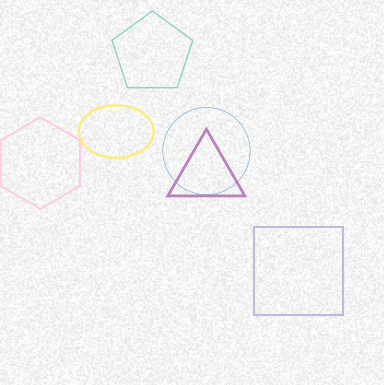[{"shape": "pentagon", "thickness": 1, "radius": 0.55, "center": [0.396, 0.861]}, {"shape": "square", "thickness": 1.5, "radius": 0.58, "center": [0.775, 0.296]}, {"shape": "circle", "thickness": 0.5, "radius": 0.57, "center": [0.536, 0.608]}, {"shape": "hexagon", "thickness": 1.5, "radius": 0.59, "center": [0.105, 0.576]}, {"shape": "triangle", "thickness": 2, "radius": 0.58, "center": [0.536, 0.549]}, {"shape": "oval", "thickness": 1.5, "radius": 0.49, "center": [0.302, 0.658]}]